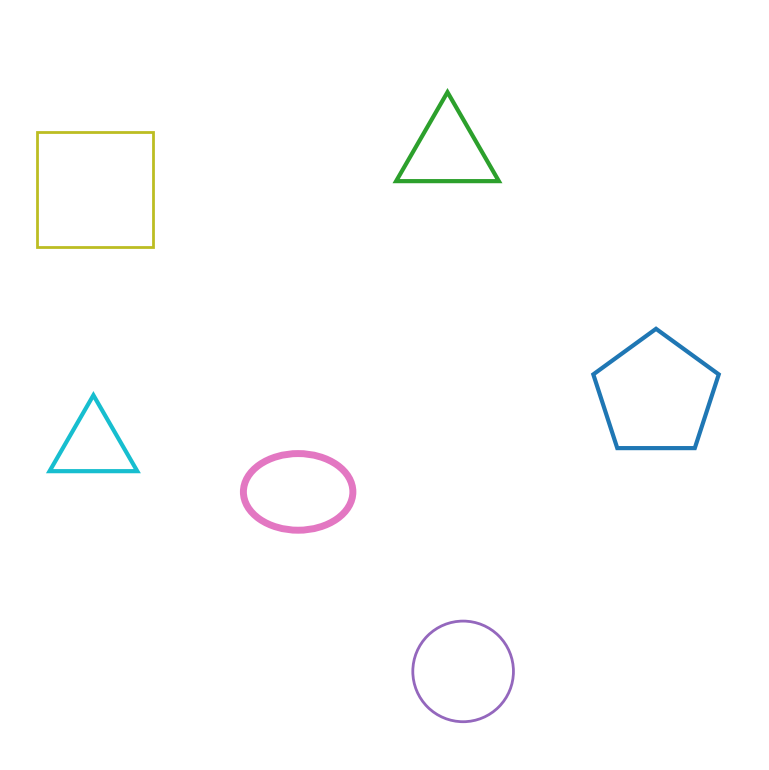[{"shape": "pentagon", "thickness": 1.5, "radius": 0.43, "center": [0.852, 0.487]}, {"shape": "triangle", "thickness": 1.5, "radius": 0.39, "center": [0.581, 0.803]}, {"shape": "circle", "thickness": 1, "radius": 0.33, "center": [0.601, 0.128]}, {"shape": "oval", "thickness": 2.5, "radius": 0.36, "center": [0.387, 0.361]}, {"shape": "square", "thickness": 1, "radius": 0.37, "center": [0.123, 0.754]}, {"shape": "triangle", "thickness": 1.5, "radius": 0.33, "center": [0.121, 0.421]}]